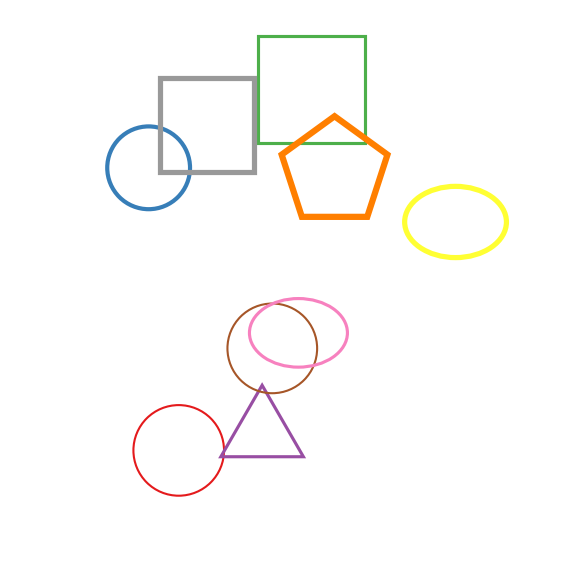[{"shape": "circle", "thickness": 1, "radius": 0.39, "center": [0.309, 0.219]}, {"shape": "circle", "thickness": 2, "radius": 0.36, "center": [0.257, 0.709]}, {"shape": "square", "thickness": 1.5, "radius": 0.46, "center": [0.54, 0.844]}, {"shape": "triangle", "thickness": 1.5, "radius": 0.41, "center": [0.454, 0.249]}, {"shape": "pentagon", "thickness": 3, "radius": 0.48, "center": [0.579, 0.702]}, {"shape": "oval", "thickness": 2.5, "radius": 0.44, "center": [0.789, 0.615]}, {"shape": "circle", "thickness": 1, "radius": 0.39, "center": [0.471, 0.396]}, {"shape": "oval", "thickness": 1.5, "radius": 0.42, "center": [0.517, 0.423]}, {"shape": "square", "thickness": 2.5, "radius": 0.41, "center": [0.358, 0.783]}]